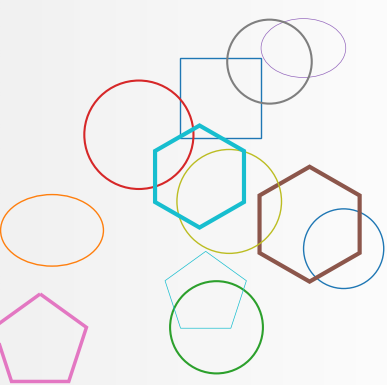[{"shape": "square", "thickness": 1, "radius": 0.52, "center": [0.57, 0.746]}, {"shape": "circle", "thickness": 1, "radius": 0.52, "center": [0.887, 0.354]}, {"shape": "oval", "thickness": 1, "radius": 0.66, "center": [0.134, 0.402]}, {"shape": "circle", "thickness": 1.5, "radius": 0.6, "center": [0.559, 0.15]}, {"shape": "circle", "thickness": 1.5, "radius": 0.7, "center": [0.358, 0.65]}, {"shape": "oval", "thickness": 0.5, "radius": 0.55, "center": [0.783, 0.875]}, {"shape": "hexagon", "thickness": 3, "radius": 0.75, "center": [0.799, 0.418]}, {"shape": "pentagon", "thickness": 2.5, "radius": 0.63, "center": [0.104, 0.111]}, {"shape": "circle", "thickness": 1.5, "radius": 0.55, "center": [0.695, 0.84]}, {"shape": "circle", "thickness": 1, "radius": 0.67, "center": [0.592, 0.477]}, {"shape": "hexagon", "thickness": 3, "radius": 0.66, "center": [0.515, 0.541]}, {"shape": "pentagon", "thickness": 0.5, "radius": 0.55, "center": [0.531, 0.237]}]